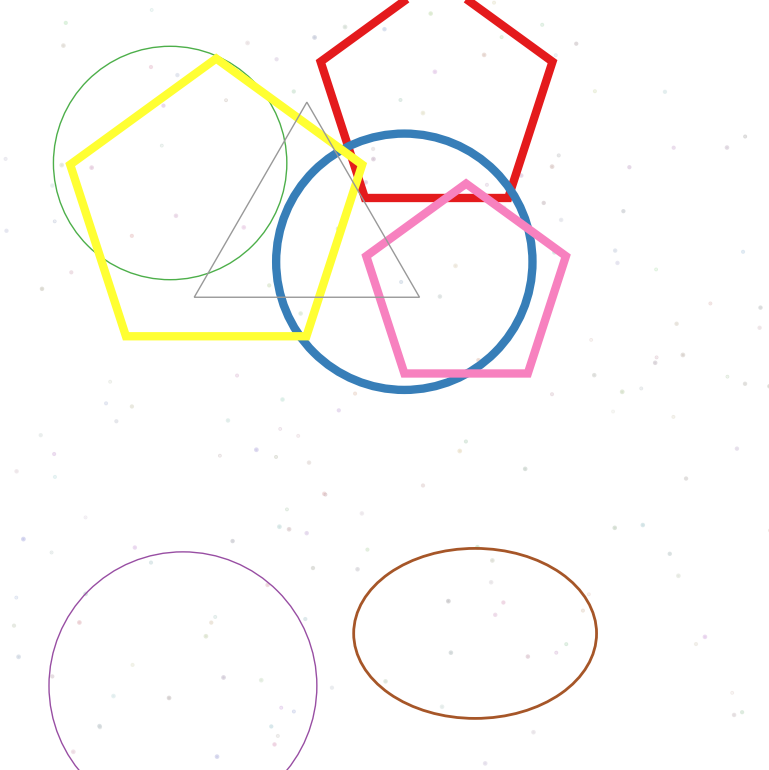[{"shape": "pentagon", "thickness": 3, "radius": 0.79, "center": [0.567, 0.871]}, {"shape": "circle", "thickness": 3, "radius": 0.83, "center": [0.525, 0.66]}, {"shape": "circle", "thickness": 0.5, "radius": 0.76, "center": [0.221, 0.788]}, {"shape": "circle", "thickness": 0.5, "radius": 0.87, "center": [0.238, 0.109]}, {"shape": "pentagon", "thickness": 3, "radius": 1.0, "center": [0.281, 0.725]}, {"shape": "oval", "thickness": 1, "radius": 0.79, "center": [0.617, 0.177]}, {"shape": "pentagon", "thickness": 3, "radius": 0.68, "center": [0.605, 0.625]}, {"shape": "triangle", "thickness": 0.5, "radius": 0.84, "center": [0.399, 0.698]}]